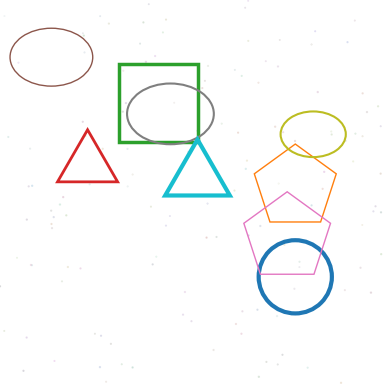[{"shape": "circle", "thickness": 3, "radius": 0.48, "center": [0.767, 0.281]}, {"shape": "pentagon", "thickness": 1, "radius": 0.56, "center": [0.767, 0.514]}, {"shape": "square", "thickness": 2.5, "radius": 0.51, "center": [0.411, 0.732]}, {"shape": "triangle", "thickness": 2, "radius": 0.45, "center": [0.227, 0.573]}, {"shape": "oval", "thickness": 1, "radius": 0.54, "center": [0.133, 0.851]}, {"shape": "pentagon", "thickness": 1, "radius": 0.59, "center": [0.746, 0.383]}, {"shape": "oval", "thickness": 1.5, "radius": 0.56, "center": [0.443, 0.704]}, {"shape": "oval", "thickness": 1.5, "radius": 0.42, "center": [0.813, 0.651]}, {"shape": "triangle", "thickness": 3, "radius": 0.48, "center": [0.513, 0.541]}]